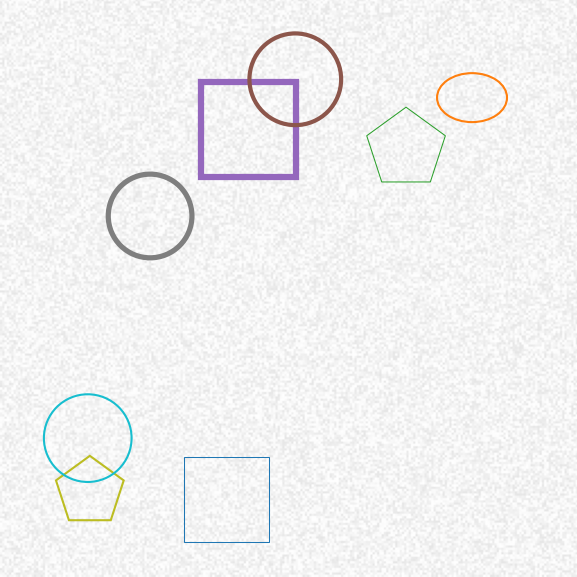[{"shape": "square", "thickness": 0.5, "radius": 0.37, "center": [0.391, 0.134]}, {"shape": "oval", "thickness": 1, "radius": 0.3, "center": [0.817, 0.83]}, {"shape": "pentagon", "thickness": 0.5, "radius": 0.36, "center": [0.703, 0.742]}, {"shape": "square", "thickness": 3, "radius": 0.41, "center": [0.431, 0.775]}, {"shape": "circle", "thickness": 2, "radius": 0.4, "center": [0.511, 0.862]}, {"shape": "circle", "thickness": 2.5, "radius": 0.36, "center": [0.26, 0.625]}, {"shape": "pentagon", "thickness": 1, "radius": 0.31, "center": [0.156, 0.148]}, {"shape": "circle", "thickness": 1, "radius": 0.38, "center": [0.152, 0.24]}]